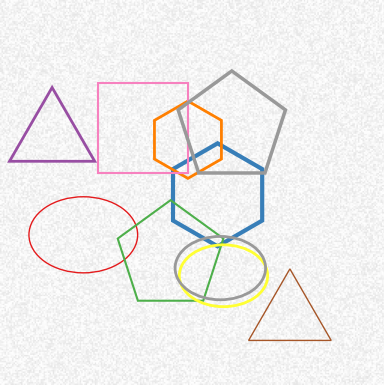[{"shape": "oval", "thickness": 1, "radius": 0.71, "center": [0.216, 0.39]}, {"shape": "hexagon", "thickness": 3, "radius": 0.67, "center": [0.565, 0.494]}, {"shape": "pentagon", "thickness": 1.5, "radius": 0.72, "center": [0.443, 0.336]}, {"shape": "triangle", "thickness": 2, "radius": 0.64, "center": [0.135, 0.645]}, {"shape": "hexagon", "thickness": 2, "radius": 0.5, "center": [0.488, 0.637]}, {"shape": "oval", "thickness": 2, "radius": 0.57, "center": [0.58, 0.284]}, {"shape": "triangle", "thickness": 1, "radius": 0.62, "center": [0.753, 0.178]}, {"shape": "square", "thickness": 1.5, "radius": 0.58, "center": [0.37, 0.668]}, {"shape": "oval", "thickness": 2, "radius": 0.59, "center": [0.572, 0.304]}, {"shape": "pentagon", "thickness": 2.5, "radius": 0.73, "center": [0.602, 0.669]}]